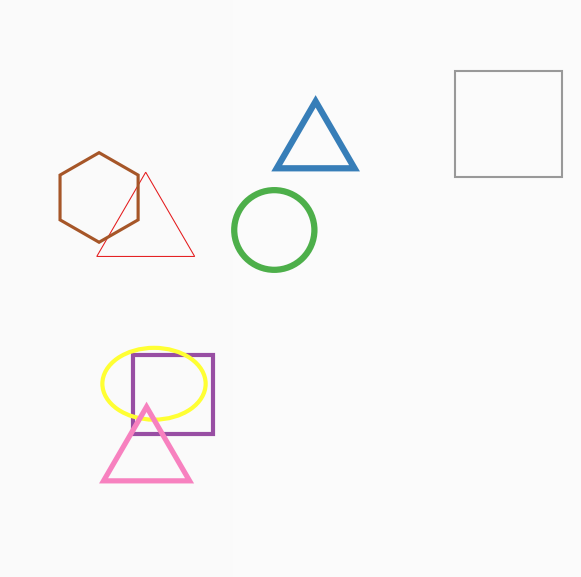[{"shape": "triangle", "thickness": 0.5, "radius": 0.49, "center": [0.251, 0.604]}, {"shape": "triangle", "thickness": 3, "radius": 0.39, "center": [0.543, 0.746]}, {"shape": "circle", "thickness": 3, "radius": 0.34, "center": [0.472, 0.601]}, {"shape": "square", "thickness": 2, "radius": 0.34, "center": [0.298, 0.316]}, {"shape": "oval", "thickness": 2, "radius": 0.44, "center": [0.265, 0.335]}, {"shape": "hexagon", "thickness": 1.5, "radius": 0.39, "center": [0.17, 0.657]}, {"shape": "triangle", "thickness": 2.5, "radius": 0.43, "center": [0.252, 0.209]}, {"shape": "square", "thickness": 1, "radius": 0.46, "center": [0.874, 0.785]}]